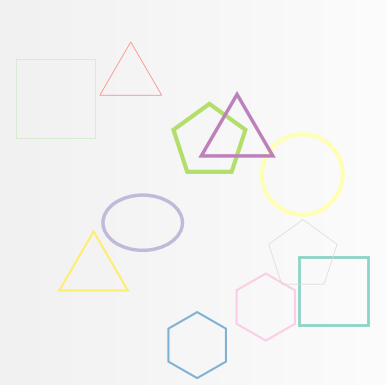[{"shape": "square", "thickness": 2, "radius": 0.44, "center": [0.862, 0.244]}, {"shape": "circle", "thickness": 3, "radius": 0.52, "center": [0.78, 0.547]}, {"shape": "oval", "thickness": 2.5, "radius": 0.51, "center": [0.368, 0.422]}, {"shape": "triangle", "thickness": 0.5, "radius": 0.46, "center": [0.337, 0.799]}, {"shape": "hexagon", "thickness": 1.5, "radius": 0.43, "center": [0.509, 0.104]}, {"shape": "pentagon", "thickness": 3, "radius": 0.49, "center": [0.54, 0.633]}, {"shape": "hexagon", "thickness": 1.5, "radius": 0.44, "center": [0.686, 0.202]}, {"shape": "pentagon", "thickness": 0.5, "radius": 0.46, "center": [0.782, 0.337]}, {"shape": "triangle", "thickness": 2.5, "radius": 0.53, "center": [0.612, 0.648]}, {"shape": "square", "thickness": 0.5, "radius": 0.51, "center": [0.143, 0.743]}, {"shape": "triangle", "thickness": 1.5, "radius": 0.51, "center": [0.242, 0.297]}]